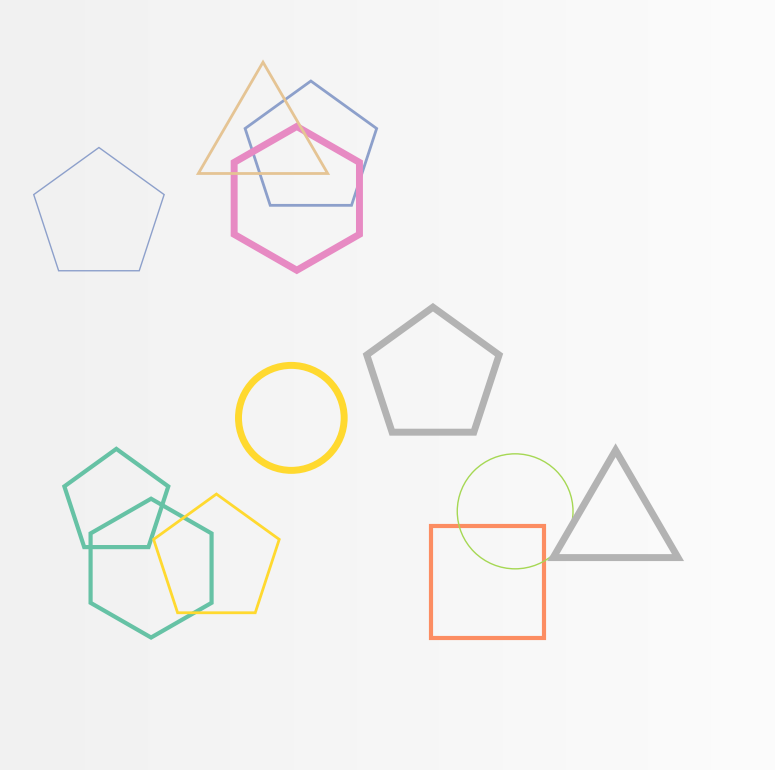[{"shape": "hexagon", "thickness": 1.5, "radius": 0.45, "center": [0.195, 0.262]}, {"shape": "pentagon", "thickness": 1.5, "radius": 0.35, "center": [0.15, 0.347]}, {"shape": "square", "thickness": 1.5, "radius": 0.36, "center": [0.629, 0.244]}, {"shape": "pentagon", "thickness": 0.5, "radius": 0.44, "center": [0.128, 0.72]}, {"shape": "pentagon", "thickness": 1, "radius": 0.45, "center": [0.401, 0.806]}, {"shape": "hexagon", "thickness": 2.5, "radius": 0.47, "center": [0.383, 0.742]}, {"shape": "circle", "thickness": 0.5, "radius": 0.37, "center": [0.665, 0.336]}, {"shape": "pentagon", "thickness": 1, "radius": 0.43, "center": [0.279, 0.273]}, {"shape": "circle", "thickness": 2.5, "radius": 0.34, "center": [0.376, 0.457]}, {"shape": "triangle", "thickness": 1, "radius": 0.48, "center": [0.339, 0.823]}, {"shape": "pentagon", "thickness": 2.5, "radius": 0.45, "center": [0.559, 0.511]}, {"shape": "triangle", "thickness": 2.5, "radius": 0.46, "center": [0.794, 0.322]}]